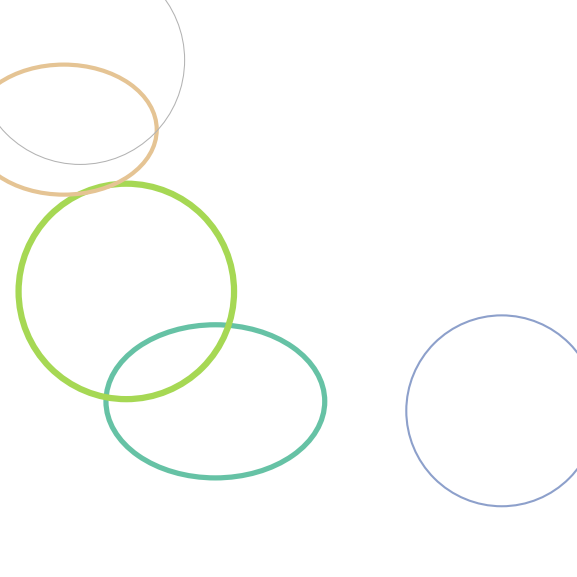[{"shape": "oval", "thickness": 2.5, "radius": 0.95, "center": [0.373, 0.304]}, {"shape": "circle", "thickness": 1, "radius": 0.83, "center": [0.869, 0.288]}, {"shape": "circle", "thickness": 3, "radius": 0.93, "center": [0.219, 0.495]}, {"shape": "oval", "thickness": 2, "radius": 0.8, "center": [0.111, 0.775]}, {"shape": "circle", "thickness": 0.5, "radius": 0.9, "center": [0.139, 0.895]}]